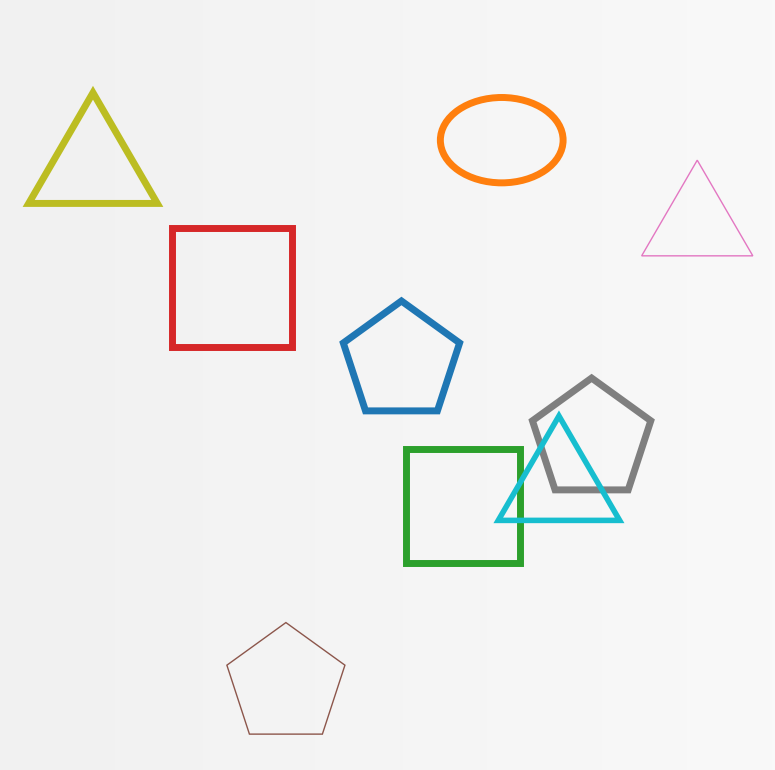[{"shape": "pentagon", "thickness": 2.5, "radius": 0.39, "center": [0.518, 0.53]}, {"shape": "oval", "thickness": 2.5, "radius": 0.4, "center": [0.647, 0.818]}, {"shape": "square", "thickness": 2.5, "radius": 0.37, "center": [0.597, 0.343]}, {"shape": "square", "thickness": 2.5, "radius": 0.39, "center": [0.299, 0.626]}, {"shape": "pentagon", "thickness": 0.5, "radius": 0.4, "center": [0.369, 0.111]}, {"shape": "triangle", "thickness": 0.5, "radius": 0.41, "center": [0.9, 0.709]}, {"shape": "pentagon", "thickness": 2.5, "radius": 0.4, "center": [0.763, 0.429]}, {"shape": "triangle", "thickness": 2.5, "radius": 0.48, "center": [0.12, 0.784]}, {"shape": "triangle", "thickness": 2, "radius": 0.45, "center": [0.721, 0.369]}]